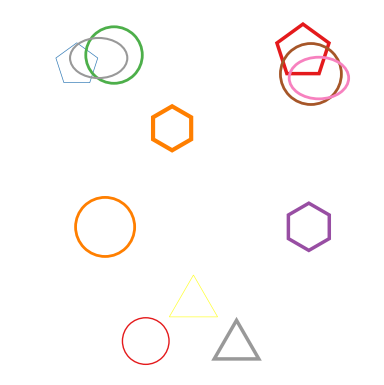[{"shape": "circle", "thickness": 1, "radius": 0.3, "center": [0.379, 0.114]}, {"shape": "pentagon", "thickness": 2.5, "radius": 0.36, "center": [0.787, 0.866]}, {"shape": "pentagon", "thickness": 0.5, "radius": 0.29, "center": [0.2, 0.832]}, {"shape": "circle", "thickness": 2, "radius": 0.37, "center": [0.296, 0.857]}, {"shape": "hexagon", "thickness": 2.5, "radius": 0.31, "center": [0.802, 0.411]}, {"shape": "circle", "thickness": 2, "radius": 0.38, "center": [0.273, 0.411]}, {"shape": "hexagon", "thickness": 3, "radius": 0.29, "center": [0.447, 0.667]}, {"shape": "triangle", "thickness": 0.5, "radius": 0.36, "center": [0.502, 0.213]}, {"shape": "circle", "thickness": 2, "radius": 0.4, "center": [0.808, 0.808]}, {"shape": "oval", "thickness": 2, "radius": 0.39, "center": [0.828, 0.797]}, {"shape": "oval", "thickness": 1.5, "radius": 0.37, "center": [0.256, 0.849]}, {"shape": "triangle", "thickness": 2.5, "radius": 0.33, "center": [0.614, 0.101]}]